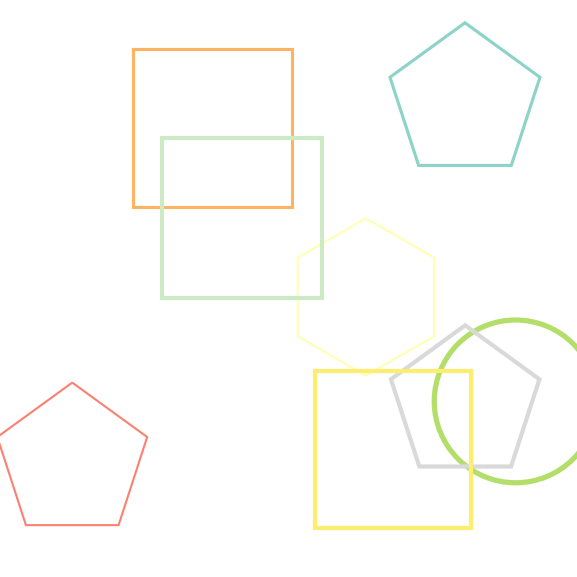[{"shape": "pentagon", "thickness": 1.5, "radius": 0.68, "center": [0.805, 0.823]}, {"shape": "hexagon", "thickness": 1, "radius": 0.68, "center": [0.633, 0.485]}, {"shape": "pentagon", "thickness": 1, "radius": 0.68, "center": [0.125, 0.2]}, {"shape": "square", "thickness": 1.5, "radius": 0.69, "center": [0.368, 0.777]}, {"shape": "circle", "thickness": 2.5, "radius": 0.7, "center": [0.893, 0.304]}, {"shape": "pentagon", "thickness": 2, "radius": 0.68, "center": [0.806, 0.301]}, {"shape": "square", "thickness": 2, "radius": 0.69, "center": [0.418, 0.621]}, {"shape": "square", "thickness": 2, "radius": 0.68, "center": [0.68, 0.221]}]